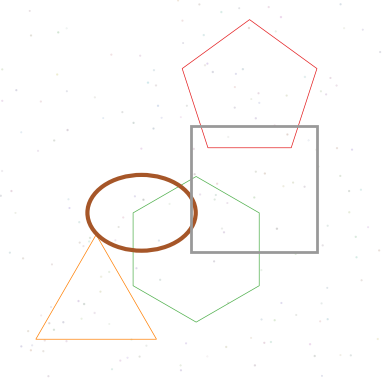[{"shape": "pentagon", "thickness": 0.5, "radius": 0.92, "center": [0.648, 0.765]}, {"shape": "hexagon", "thickness": 0.5, "radius": 0.95, "center": [0.51, 0.352]}, {"shape": "triangle", "thickness": 0.5, "radius": 0.9, "center": [0.25, 0.209]}, {"shape": "oval", "thickness": 3, "radius": 0.7, "center": [0.368, 0.447]}, {"shape": "square", "thickness": 2, "radius": 0.81, "center": [0.66, 0.509]}]